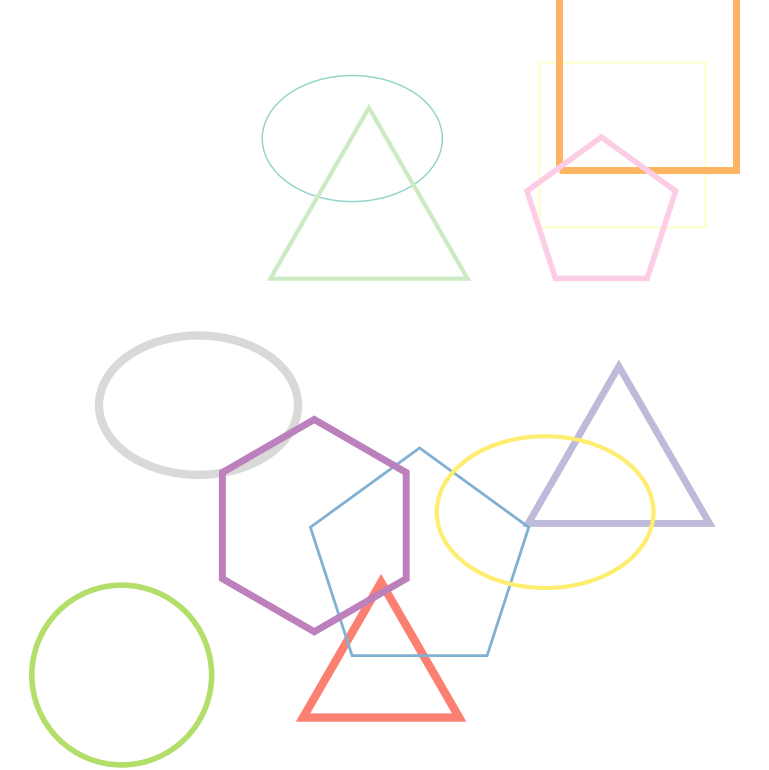[{"shape": "oval", "thickness": 0.5, "radius": 0.58, "center": [0.458, 0.82]}, {"shape": "square", "thickness": 0.5, "radius": 0.54, "center": [0.808, 0.812]}, {"shape": "triangle", "thickness": 2.5, "radius": 0.68, "center": [0.804, 0.388]}, {"shape": "triangle", "thickness": 3, "radius": 0.59, "center": [0.495, 0.127]}, {"shape": "pentagon", "thickness": 1, "radius": 0.75, "center": [0.545, 0.269]}, {"shape": "square", "thickness": 2.5, "radius": 0.58, "center": [0.841, 0.894]}, {"shape": "circle", "thickness": 2, "radius": 0.58, "center": [0.158, 0.123]}, {"shape": "pentagon", "thickness": 2, "radius": 0.51, "center": [0.781, 0.721]}, {"shape": "oval", "thickness": 3, "radius": 0.65, "center": [0.258, 0.474]}, {"shape": "hexagon", "thickness": 2.5, "radius": 0.69, "center": [0.408, 0.317]}, {"shape": "triangle", "thickness": 1.5, "radius": 0.74, "center": [0.479, 0.712]}, {"shape": "oval", "thickness": 1.5, "radius": 0.7, "center": [0.708, 0.335]}]